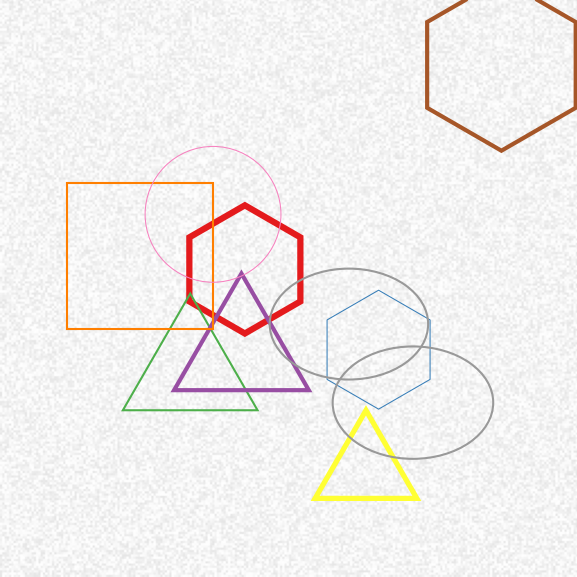[{"shape": "hexagon", "thickness": 3, "radius": 0.55, "center": [0.424, 0.533]}, {"shape": "hexagon", "thickness": 0.5, "radius": 0.51, "center": [0.656, 0.394]}, {"shape": "triangle", "thickness": 1, "radius": 0.67, "center": [0.329, 0.356]}, {"shape": "triangle", "thickness": 2, "radius": 0.67, "center": [0.418, 0.391]}, {"shape": "square", "thickness": 1, "radius": 0.63, "center": [0.242, 0.556]}, {"shape": "triangle", "thickness": 2.5, "radius": 0.51, "center": [0.634, 0.187]}, {"shape": "hexagon", "thickness": 2, "radius": 0.74, "center": [0.868, 0.887]}, {"shape": "circle", "thickness": 0.5, "radius": 0.59, "center": [0.369, 0.628]}, {"shape": "oval", "thickness": 1, "radius": 0.69, "center": [0.604, 0.438]}, {"shape": "oval", "thickness": 1, "radius": 0.7, "center": [0.715, 0.302]}]